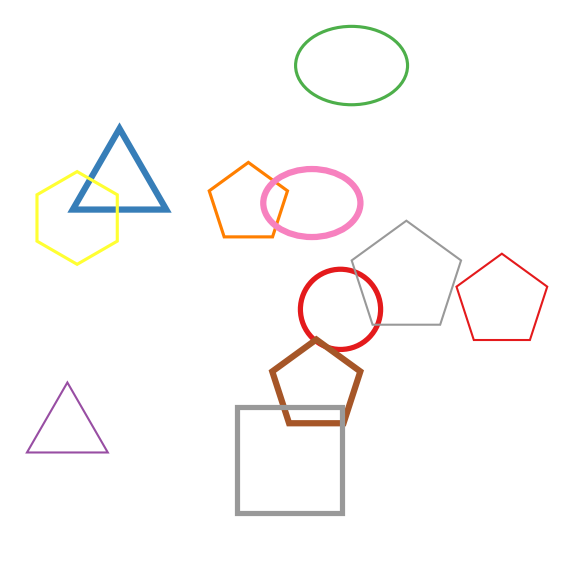[{"shape": "pentagon", "thickness": 1, "radius": 0.41, "center": [0.869, 0.477]}, {"shape": "circle", "thickness": 2.5, "radius": 0.35, "center": [0.59, 0.463]}, {"shape": "triangle", "thickness": 3, "radius": 0.47, "center": [0.207, 0.683]}, {"shape": "oval", "thickness": 1.5, "radius": 0.48, "center": [0.609, 0.886]}, {"shape": "triangle", "thickness": 1, "radius": 0.4, "center": [0.117, 0.256]}, {"shape": "pentagon", "thickness": 1.5, "radius": 0.36, "center": [0.43, 0.647]}, {"shape": "hexagon", "thickness": 1.5, "radius": 0.4, "center": [0.134, 0.622]}, {"shape": "pentagon", "thickness": 3, "radius": 0.4, "center": [0.548, 0.331]}, {"shape": "oval", "thickness": 3, "radius": 0.42, "center": [0.54, 0.648]}, {"shape": "pentagon", "thickness": 1, "radius": 0.5, "center": [0.704, 0.517]}, {"shape": "square", "thickness": 2.5, "radius": 0.46, "center": [0.501, 0.203]}]